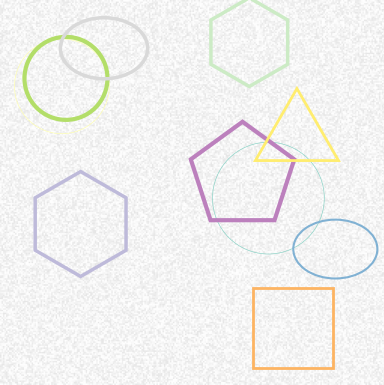[{"shape": "circle", "thickness": 0.5, "radius": 0.73, "center": [0.697, 0.485]}, {"shape": "circle", "thickness": 0.5, "radius": 0.62, "center": [0.161, 0.776]}, {"shape": "hexagon", "thickness": 2.5, "radius": 0.68, "center": [0.209, 0.418]}, {"shape": "oval", "thickness": 1.5, "radius": 0.55, "center": [0.871, 0.353]}, {"shape": "square", "thickness": 2, "radius": 0.52, "center": [0.761, 0.148]}, {"shape": "circle", "thickness": 3, "radius": 0.54, "center": [0.171, 0.796]}, {"shape": "oval", "thickness": 2.5, "radius": 0.57, "center": [0.27, 0.875]}, {"shape": "pentagon", "thickness": 3, "radius": 0.71, "center": [0.63, 0.542]}, {"shape": "hexagon", "thickness": 2.5, "radius": 0.58, "center": [0.648, 0.891]}, {"shape": "triangle", "thickness": 2, "radius": 0.62, "center": [0.771, 0.645]}]